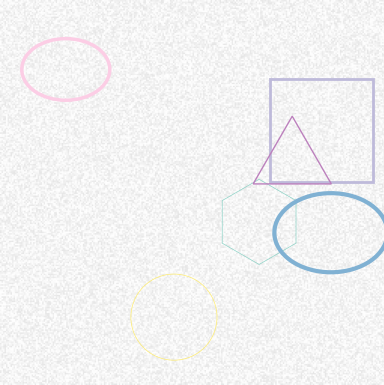[{"shape": "hexagon", "thickness": 0.5, "radius": 0.55, "center": [0.673, 0.424]}, {"shape": "square", "thickness": 2, "radius": 0.67, "center": [0.836, 0.661]}, {"shape": "oval", "thickness": 3, "radius": 0.73, "center": [0.859, 0.396]}, {"shape": "oval", "thickness": 2.5, "radius": 0.57, "center": [0.171, 0.82]}, {"shape": "triangle", "thickness": 1, "radius": 0.59, "center": [0.759, 0.581]}, {"shape": "circle", "thickness": 0.5, "radius": 0.56, "center": [0.452, 0.176]}]